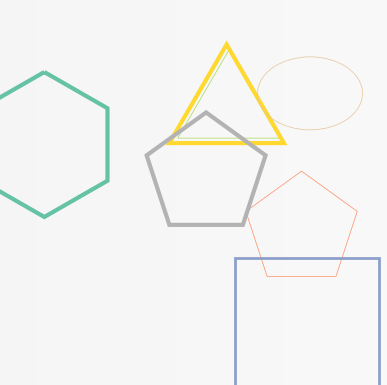[{"shape": "hexagon", "thickness": 3, "radius": 0.94, "center": [0.114, 0.625]}, {"shape": "pentagon", "thickness": 0.5, "radius": 0.76, "center": [0.778, 0.404]}, {"shape": "square", "thickness": 2, "radius": 0.93, "center": [0.792, 0.144]}, {"shape": "triangle", "thickness": 0.5, "radius": 0.76, "center": [0.59, 0.717]}, {"shape": "triangle", "thickness": 3, "radius": 0.85, "center": [0.585, 0.714]}, {"shape": "oval", "thickness": 0.5, "radius": 0.68, "center": [0.8, 0.757]}, {"shape": "pentagon", "thickness": 3, "radius": 0.81, "center": [0.532, 0.547]}]